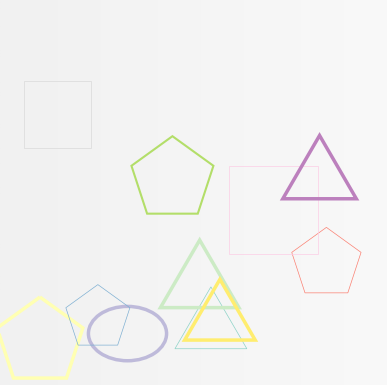[{"shape": "triangle", "thickness": 0.5, "radius": 0.54, "center": [0.544, 0.148]}, {"shape": "pentagon", "thickness": 2.5, "radius": 0.58, "center": [0.103, 0.112]}, {"shape": "oval", "thickness": 2.5, "radius": 0.5, "center": [0.329, 0.134]}, {"shape": "pentagon", "thickness": 0.5, "radius": 0.47, "center": [0.842, 0.315]}, {"shape": "pentagon", "thickness": 0.5, "radius": 0.43, "center": [0.253, 0.174]}, {"shape": "pentagon", "thickness": 1.5, "radius": 0.56, "center": [0.445, 0.535]}, {"shape": "square", "thickness": 0.5, "radius": 0.57, "center": [0.707, 0.455]}, {"shape": "square", "thickness": 0.5, "radius": 0.44, "center": [0.148, 0.702]}, {"shape": "triangle", "thickness": 2.5, "radius": 0.55, "center": [0.825, 0.539]}, {"shape": "triangle", "thickness": 2.5, "radius": 0.58, "center": [0.515, 0.259]}, {"shape": "triangle", "thickness": 2.5, "radius": 0.53, "center": [0.568, 0.169]}]